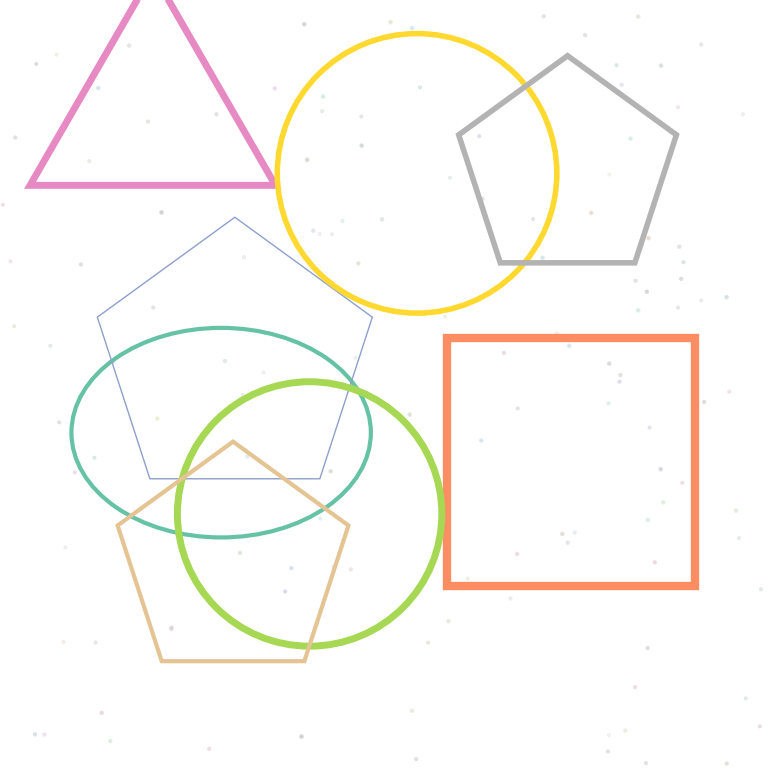[{"shape": "oval", "thickness": 1.5, "radius": 0.97, "center": [0.287, 0.438]}, {"shape": "square", "thickness": 3, "radius": 0.8, "center": [0.742, 0.4]}, {"shape": "pentagon", "thickness": 0.5, "radius": 0.94, "center": [0.305, 0.53]}, {"shape": "triangle", "thickness": 2.5, "radius": 0.92, "center": [0.198, 0.851]}, {"shape": "circle", "thickness": 2.5, "radius": 0.86, "center": [0.402, 0.333]}, {"shape": "circle", "thickness": 2, "radius": 0.91, "center": [0.542, 0.775]}, {"shape": "pentagon", "thickness": 1.5, "radius": 0.79, "center": [0.303, 0.269]}, {"shape": "pentagon", "thickness": 2, "radius": 0.74, "center": [0.737, 0.779]}]